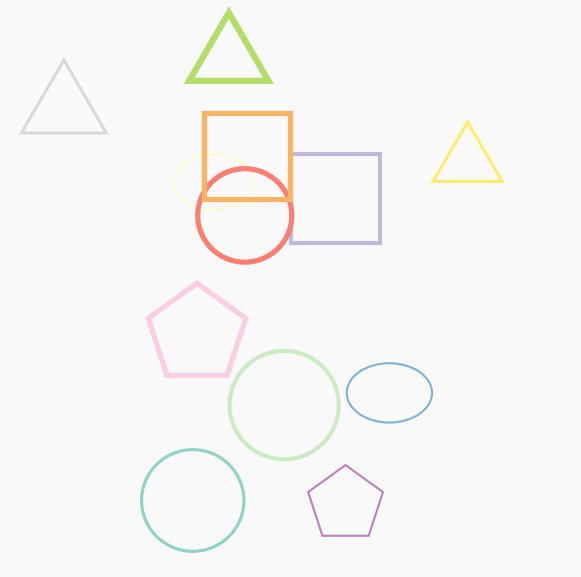[{"shape": "circle", "thickness": 1.5, "radius": 0.44, "center": [0.332, 0.132]}, {"shape": "oval", "thickness": 0.5, "radius": 0.34, "center": [0.368, 0.684]}, {"shape": "square", "thickness": 2, "radius": 0.39, "center": [0.577, 0.655]}, {"shape": "circle", "thickness": 2.5, "radius": 0.4, "center": [0.421, 0.626]}, {"shape": "oval", "thickness": 1, "radius": 0.37, "center": [0.67, 0.319]}, {"shape": "square", "thickness": 2.5, "radius": 0.37, "center": [0.425, 0.73]}, {"shape": "triangle", "thickness": 3, "radius": 0.39, "center": [0.394, 0.898]}, {"shape": "pentagon", "thickness": 2.5, "radius": 0.44, "center": [0.339, 0.421]}, {"shape": "triangle", "thickness": 1.5, "radius": 0.42, "center": [0.11, 0.811]}, {"shape": "pentagon", "thickness": 1, "radius": 0.34, "center": [0.595, 0.126]}, {"shape": "circle", "thickness": 2, "radius": 0.47, "center": [0.489, 0.298]}, {"shape": "triangle", "thickness": 1.5, "radius": 0.34, "center": [0.805, 0.719]}]